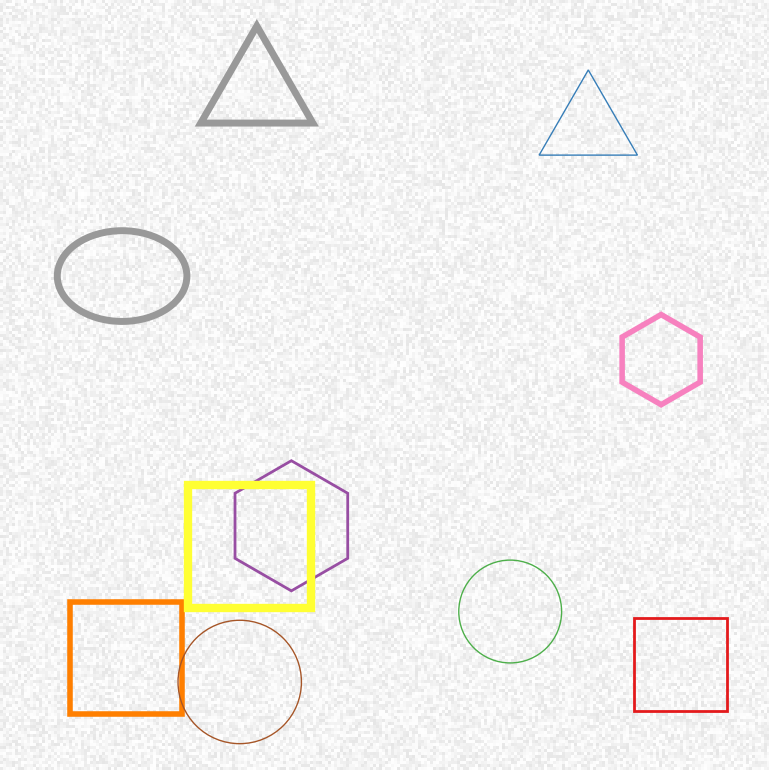[{"shape": "square", "thickness": 1, "radius": 0.3, "center": [0.884, 0.137]}, {"shape": "triangle", "thickness": 0.5, "radius": 0.37, "center": [0.764, 0.835]}, {"shape": "circle", "thickness": 0.5, "radius": 0.33, "center": [0.663, 0.206]}, {"shape": "hexagon", "thickness": 1, "radius": 0.42, "center": [0.378, 0.317]}, {"shape": "square", "thickness": 2, "radius": 0.36, "center": [0.164, 0.145]}, {"shape": "square", "thickness": 3, "radius": 0.4, "center": [0.324, 0.29]}, {"shape": "circle", "thickness": 0.5, "radius": 0.4, "center": [0.311, 0.114]}, {"shape": "hexagon", "thickness": 2, "radius": 0.29, "center": [0.859, 0.533]}, {"shape": "triangle", "thickness": 2.5, "radius": 0.42, "center": [0.334, 0.882]}, {"shape": "oval", "thickness": 2.5, "radius": 0.42, "center": [0.159, 0.641]}]